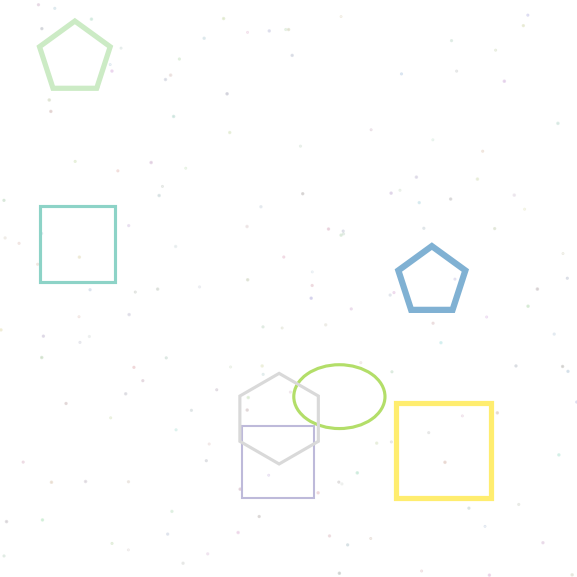[{"shape": "square", "thickness": 1.5, "radius": 0.33, "center": [0.134, 0.577]}, {"shape": "square", "thickness": 1, "radius": 0.31, "center": [0.482, 0.199]}, {"shape": "pentagon", "thickness": 3, "radius": 0.31, "center": [0.748, 0.512]}, {"shape": "oval", "thickness": 1.5, "radius": 0.39, "center": [0.588, 0.312]}, {"shape": "hexagon", "thickness": 1.5, "radius": 0.39, "center": [0.483, 0.274]}, {"shape": "pentagon", "thickness": 2.5, "radius": 0.32, "center": [0.13, 0.898]}, {"shape": "square", "thickness": 2.5, "radius": 0.41, "center": [0.768, 0.219]}]